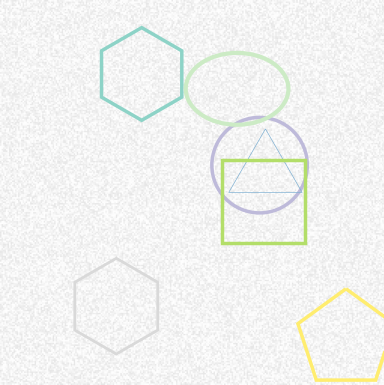[{"shape": "hexagon", "thickness": 2.5, "radius": 0.6, "center": [0.368, 0.808]}, {"shape": "circle", "thickness": 2.5, "radius": 0.62, "center": [0.674, 0.571]}, {"shape": "triangle", "thickness": 0.5, "radius": 0.55, "center": [0.689, 0.555]}, {"shape": "square", "thickness": 2.5, "radius": 0.54, "center": [0.685, 0.476]}, {"shape": "hexagon", "thickness": 2, "radius": 0.62, "center": [0.302, 0.205]}, {"shape": "oval", "thickness": 3, "radius": 0.67, "center": [0.616, 0.769]}, {"shape": "pentagon", "thickness": 2.5, "radius": 0.66, "center": [0.899, 0.119]}]